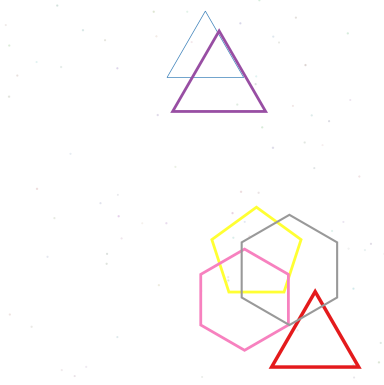[{"shape": "triangle", "thickness": 2.5, "radius": 0.65, "center": [0.819, 0.112]}, {"shape": "triangle", "thickness": 0.5, "radius": 0.57, "center": [0.533, 0.856]}, {"shape": "triangle", "thickness": 2, "radius": 0.7, "center": [0.569, 0.78]}, {"shape": "pentagon", "thickness": 2, "radius": 0.61, "center": [0.666, 0.34]}, {"shape": "hexagon", "thickness": 2, "radius": 0.66, "center": [0.635, 0.222]}, {"shape": "hexagon", "thickness": 1.5, "radius": 0.72, "center": [0.752, 0.299]}]